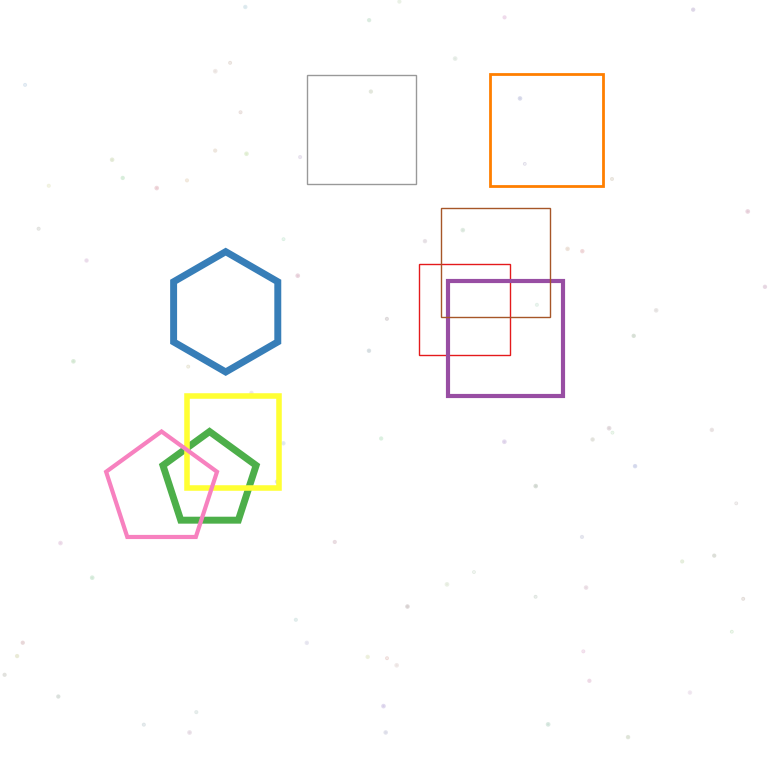[{"shape": "square", "thickness": 0.5, "radius": 0.3, "center": [0.603, 0.598]}, {"shape": "hexagon", "thickness": 2.5, "radius": 0.39, "center": [0.293, 0.595]}, {"shape": "pentagon", "thickness": 2.5, "radius": 0.32, "center": [0.272, 0.376]}, {"shape": "square", "thickness": 1.5, "radius": 0.37, "center": [0.656, 0.561]}, {"shape": "square", "thickness": 1, "radius": 0.37, "center": [0.71, 0.831]}, {"shape": "square", "thickness": 2, "radius": 0.3, "center": [0.303, 0.426]}, {"shape": "square", "thickness": 0.5, "radius": 0.35, "center": [0.643, 0.659]}, {"shape": "pentagon", "thickness": 1.5, "radius": 0.38, "center": [0.21, 0.364]}, {"shape": "square", "thickness": 0.5, "radius": 0.35, "center": [0.47, 0.832]}]